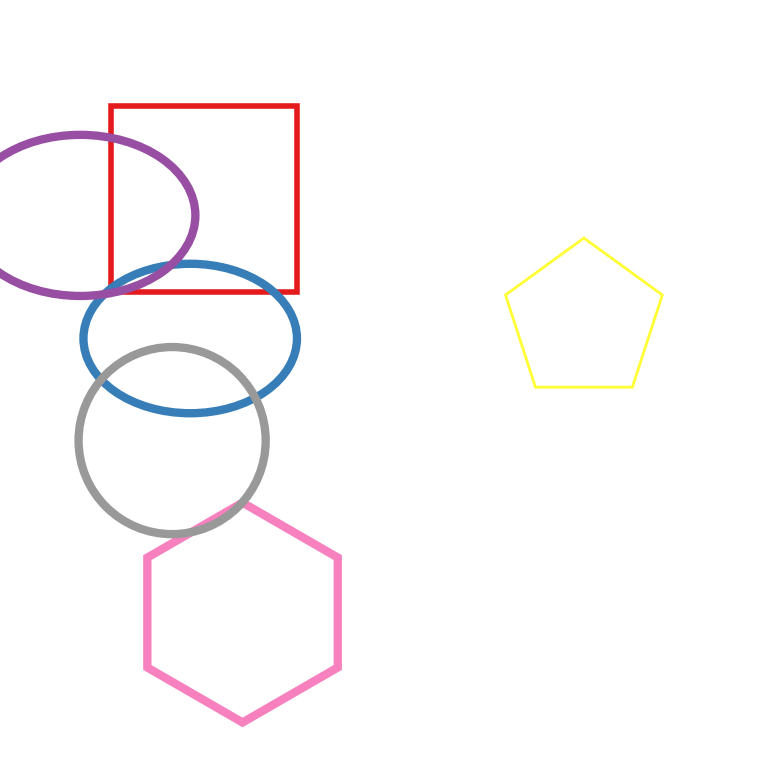[{"shape": "square", "thickness": 2, "radius": 0.6, "center": [0.265, 0.741]}, {"shape": "oval", "thickness": 3, "radius": 0.69, "center": [0.247, 0.56]}, {"shape": "oval", "thickness": 3, "radius": 0.75, "center": [0.104, 0.72]}, {"shape": "pentagon", "thickness": 1, "radius": 0.54, "center": [0.758, 0.584]}, {"shape": "hexagon", "thickness": 3, "radius": 0.71, "center": [0.315, 0.204]}, {"shape": "circle", "thickness": 3, "radius": 0.61, "center": [0.224, 0.428]}]